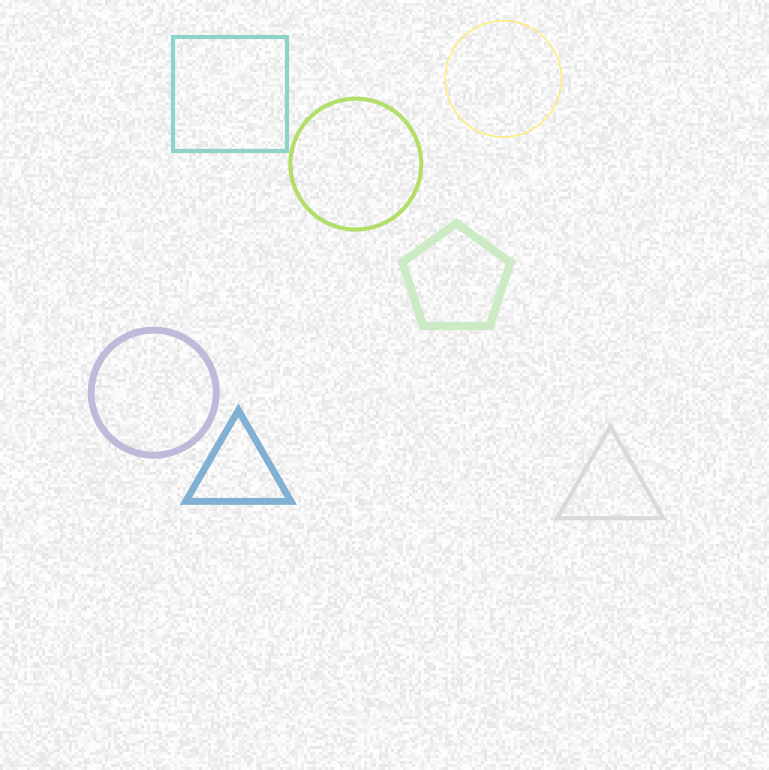[{"shape": "square", "thickness": 1.5, "radius": 0.37, "center": [0.299, 0.878]}, {"shape": "circle", "thickness": 2.5, "radius": 0.41, "center": [0.2, 0.49]}, {"shape": "triangle", "thickness": 2.5, "radius": 0.39, "center": [0.31, 0.388]}, {"shape": "circle", "thickness": 1.5, "radius": 0.42, "center": [0.462, 0.787]}, {"shape": "triangle", "thickness": 1.5, "radius": 0.4, "center": [0.792, 0.367]}, {"shape": "pentagon", "thickness": 3, "radius": 0.37, "center": [0.593, 0.636]}, {"shape": "circle", "thickness": 0.5, "radius": 0.38, "center": [0.654, 0.898]}]